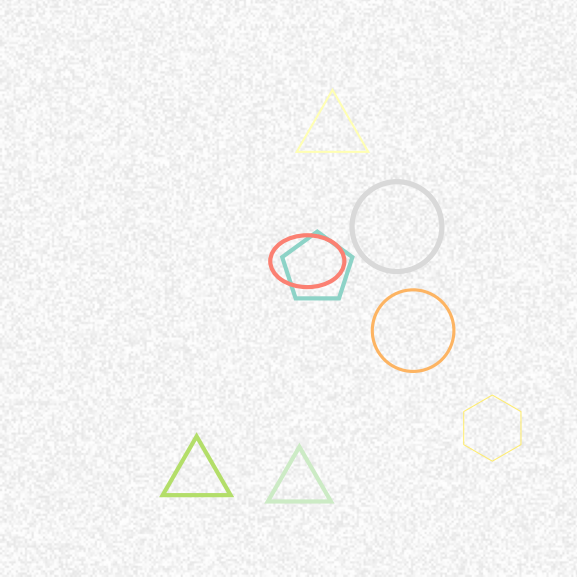[{"shape": "pentagon", "thickness": 2, "radius": 0.32, "center": [0.549, 0.534]}, {"shape": "triangle", "thickness": 1, "radius": 0.36, "center": [0.576, 0.772]}, {"shape": "oval", "thickness": 2, "radius": 0.32, "center": [0.532, 0.547]}, {"shape": "circle", "thickness": 1.5, "radius": 0.35, "center": [0.715, 0.427]}, {"shape": "triangle", "thickness": 2, "radius": 0.34, "center": [0.34, 0.176]}, {"shape": "circle", "thickness": 2.5, "radius": 0.39, "center": [0.687, 0.607]}, {"shape": "triangle", "thickness": 2, "radius": 0.32, "center": [0.518, 0.162]}, {"shape": "hexagon", "thickness": 0.5, "radius": 0.29, "center": [0.853, 0.258]}]